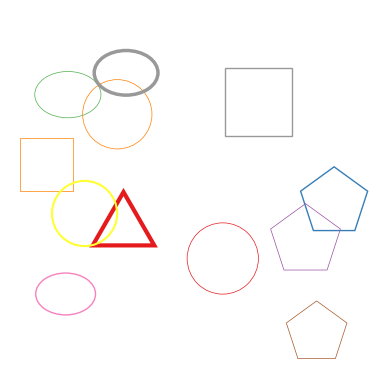[{"shape": "circle", "thickness": 0.5, "radius": 0.46, "center": [0.579, 0.329]}, {"shape": "triangle", "thickness": 3, "radius": 0.46, "center": [0.321, 0.409]}, {"shape": "pentagon", "thickness": 1, "radius": 0.46, "center": [0.868, 0.475]}, {"shape": "oval", "thickness": 0.5, "radius": 0.43, "center": [0.176, 0.754]}, {"shape": "pentagon", "thickness": 0.5, "radius": 0.48, "center": [0.794, 0.376]}, {"shape": "circle", "thickness": 0.5, "radius": 0.45, "center": [0.305, 0.703]}, {"shape": "square", "thickness": 0.5, "radius": 0.35, "center": [0.122, 0.573]}, {"shape": "circle", "thickness": 1.5, "radius": 0.42, "center": [0.22, 0.445]}, {"shape": "pentagon", "thickness": 0.5, "radius": 0.41, "center": [0.822, 0.136]}, {"shape": "oval", "thickness": 1, "radius": 0.39, "center": [0.17, 0.236]}, {"shape": "square", "thickness": 1, "radius": 0.44, "center": [0.671, 0.735]}, {"shape": "oval", "thickness": 2.5, "radius": 0.41, "center": [0.328, 0.811]}]